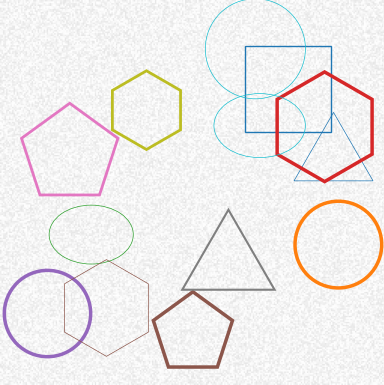[{"shape": "square", "thickness": 1, "radius": 0.56, "center": [0.748, 0.768]}, {"shape": "triangle", "thickness": 0.5, "radius": 0.59, "center": [0.866, 0.59]}, {"shape": "circle", "thickness": 2.5, "radius": 0.56, "center": [0.879, 0.365]}, {"shape": "oval", "thickness": 0.5, "radius": 0.55, "center": [0.237, 0.391]}, {"shape": "hexagon", "thickness": 2.5, "radius": 0.71, "center": [0.843, 0.671]}, {"shape": "circle", "thickness": 2.5, "radius": 0.56, "center": [0.123, 0.186]}, {"shape": "hexagon", "thickness": 0.5, "radius": 0.63, "center": [0.276, 0.2]}, {"shape": "pentagon", "thickness": 2.5, "radius": 0.54, "center": [0.501, 0.134]}, {"shape": "pentagon", "thickness": 2, "radius": 0.66, "center": [0.181, 0.6]}, {"shape": "triangle", "thickness": 1.5, "radius": 0.69, "center": [0.593, 0.317]}, {"shape": "hexagon", "thickness": 2, "radius": 0.51, "center": [0.38, 0.714]}, {"shape": "circle", "thickness": 0.5, "radius": 0.65, "center": [0.663, 0.873]}, {"shape": "oval", "thickness": 0.5, "radius": 0.59, "center": [0.674, 0.674]}]